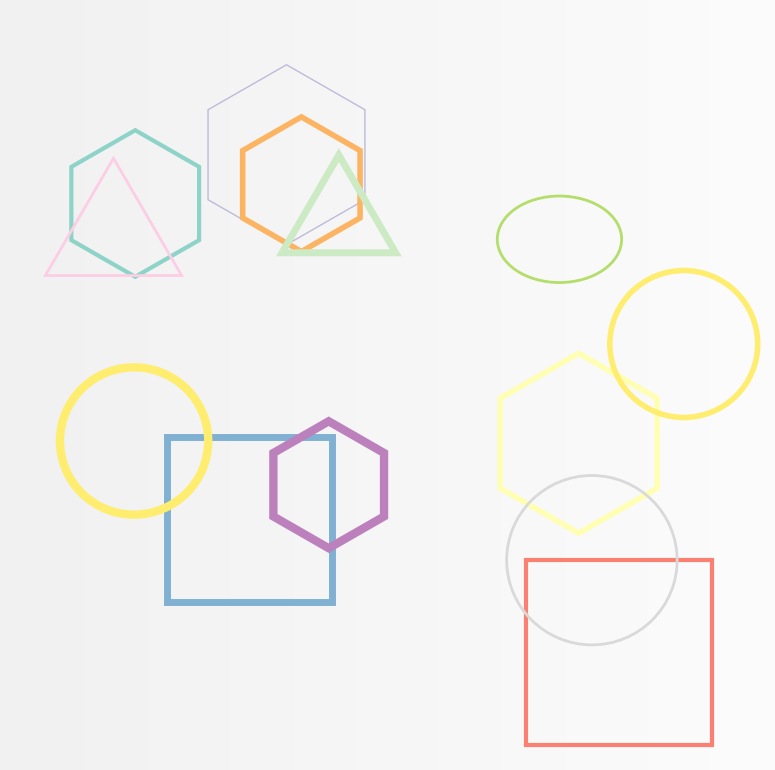[{"shape": "hexagon", "thickness": 1.5, "radius": 0.48, "center": [0.174, 0.736]}, {"shape": "hexagon", "thickness": 2, "radius": 0.58, "center": [0.747, 0.424]}, {"shape": "hexagon", "thickness": 0.5, "radius": 0.58, "center": [0.37, 0.799]}, {"shape": "square", "thickness": 1.5, "radius": 0.6, "center": [0.798, 0.153]}, {"shape": "square", "thickness": 2.5, "radius": 0.53, "center": [0.322, 0.325]}, {"shape": "hexagon", "thickness": 2, "radius": 0.44, "center": [0.389, 0.761]}, {"shape": "oval", "thickness": 1, "radius": 0.4, "center": [0.722, 0.689]}, {"shape": "triangle", "thickness": 1, "radius": 0.51, "center": [0.146, 0.693]}, {"shape": "circle", "thickness": 1, "radius": 0.55, "center": [0.764, 0.272]}, {"shape": "hexagon", "thickness": 3, "radius": 0.41, "center": [0.424, 0.37]}, {"shape": "triangle", "thickness": 2.5, "radius": 0.42, "center": [0.437, 0.714]}, {"shape": "circle", "thickness": 3, "radius": 0.48, "center": [0.173, 0.427]}, {"shape": "circle", "thickness": 2, "radius": 0.48, "center": [0.882, 0.553]}]